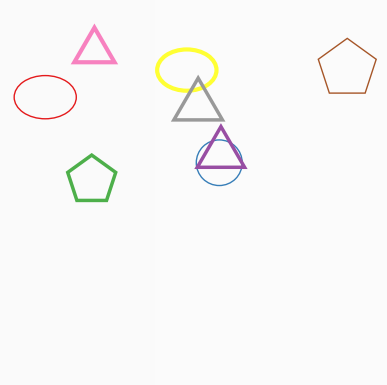[{"shape": "oval", "thickness": 1, "radius": 0.4, "center": [0.117, 0.748]}, {"shape": "circle", "thickness": 1, "radius": 0.3, "center": [0.566, 0.577]}, {"shape": "pentagon", "thickness": 2.5, "radius": 0.33, "center": [0.237, 0.532]}, {"shape": "triangle", "thickness": 2.5, "radius": 0.35, "center": [0.57, 0.601]}, {"shape": "oval", "thickness": 3, "radius": 0.38, "center": [0.482, 0.818]}, {"shape": "pentagon", "thickness": 1, "radius": 0.39, "center": [0.896, 0.822]}, {"shape": "triangle", "thickness": 3, "radius": 0.3, "center": [0.244, 0.868]}, {"shape": "triangle", "thickness": 2.5, "radius": 0.36, "center": [0.511, 0.725]}]